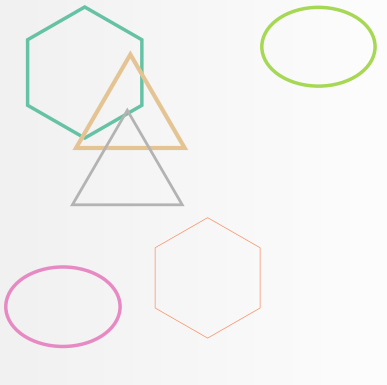[{"shape": "hexagon", "thickness": 2.5, "radius": 0.85, "center": [0.219, 0.812]}, {"shape": "hexagon", "thickness": 0.5, "radius": 0.78, "center": [0.536, 0.278]}, {"shape": "oval", "thickness": 2.5, "radius": 0.74, "center": [0.162, 0.203]}, {"shape": "oval", "thickness": 2.5, "radius": 0.73, "center": [0.822, 0.879]}, {"shape": "triangle", "thickness": 3, "radius": 0.81, "center": [0.336, 0.697]}, {"shape": "triangle", "thickness": 2, "radius": 0.82, "center": [0.329, 0.55]}]